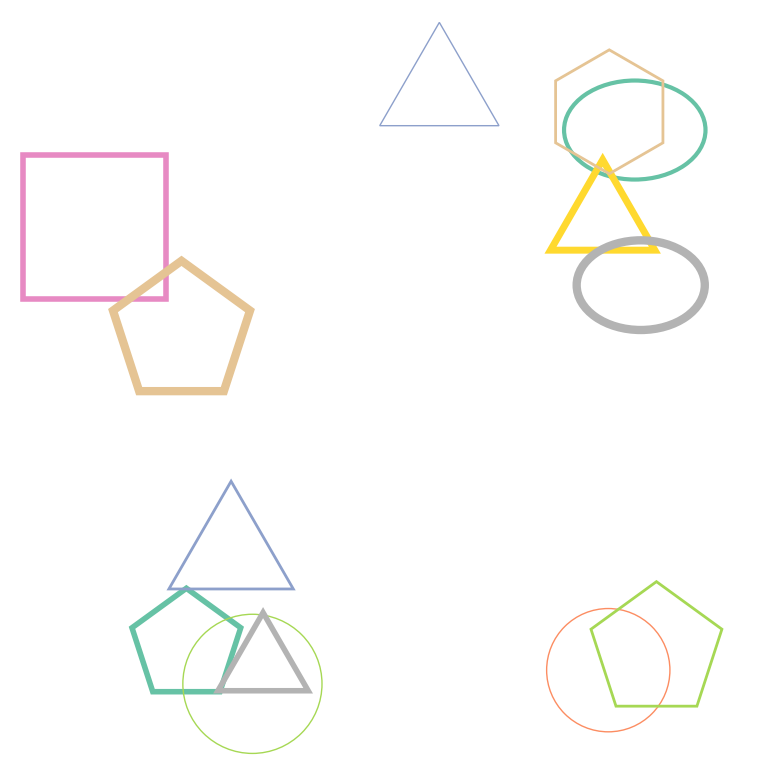[{"shape": "pentagon", "thickness": 2, "radius": 0.37, "center": [0.242, 0.162]}, {"shape": "oval", "thickness": 1.5, "radius": 0.46, "center": [0.824, 0.831]}, {"shape": "circle", "thickness": 0.5, "radius": 0.4, "center": [0.79, 0.13]}, {"shape": "triangle", "thickness": 0.5, "radius": 0.45, "center": [0.571, 0.881]}, {"shape": "triangle", "thickness": 1, "radius": 0.47, "center": [0.3, 0.282]}, {"shape": "square", "thickness": 2, "radius": 0.47, "center": [0.123, 0.705]}, {"shape": "pentagon", "thickness": 1, "radius": 0.45, "center": [0.853, 0.155]}, {"shape": "circle", "thickness": 0.5, "radius": 0.45, "center": [0.328, 0.112]}, {"shape": "triangle", "thickness": 2.5, "radius": 0.39, "center": [0.783, 0.714]}, {"shape": "hexagon", "thickness": 1, "radius": 0.4, "center": [0.791, 0.855]}, {"shape": "pentagon", "thickness": 3, "radius": 0.47, "center": [0.236, 0.568]}, {"shape": "oval", "thickness": 3, "radius": 0.42, "center": [0.832, 0.63]}, {"shape": "triangle", "thickness": 2, "radius": 0.34, "center": [0.342, 0.137]}]